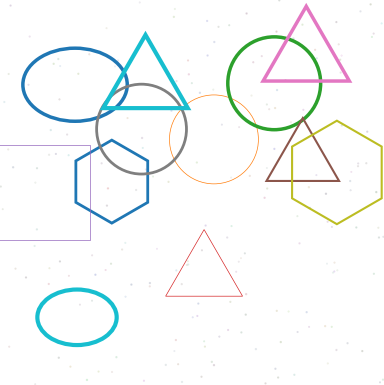[{"shape": "hexagon", "thickness": 2, "radius": 0.54, "center": [0.29, 0.528]}, {"shape": "oval", "thickness": 2.5, "radius": 0.68, "center": [0.195, 0.78]}, {"shape": "circle", "thickness": 0.5, "radius": 0.58, "center": [0.556, 0.638]}, {"shape": "circle", "thickness": 2.5, "radius": 0.6, "center": [0.712, 0.784]}, {"shape": "triangle", "thickness": 0.5, "radius": 0.58, "center": [0.53, 0.288]}, {"shape": "square", "thickness": 0.5, "radius": 0.61, "center": [0.11, 0.501]}, {"shape": "triangle", "thickness": 1.5, "radius": 0.54, "center": [0.786, 0.584]}, {"shape": "triangle", "thickness": 2.5, "radius": 0.65, "center": [0.795, 0.854]}, {"shape": "circle", "thickness": 2, "radius": 0.58, "center": [0.368, 0.665]}, {"shape": "hexagon", "thickness": 1.5, "radius": 0.67, "center": [0.875, 0.552]}, {"shape": "triangle", "thickness": 3, "radius": 0.63, "center": [0.378, 0.783]}, {"shape": "oval", "thickness": 3, "radius": 0.52, "center": [0.2, 0.176]}]